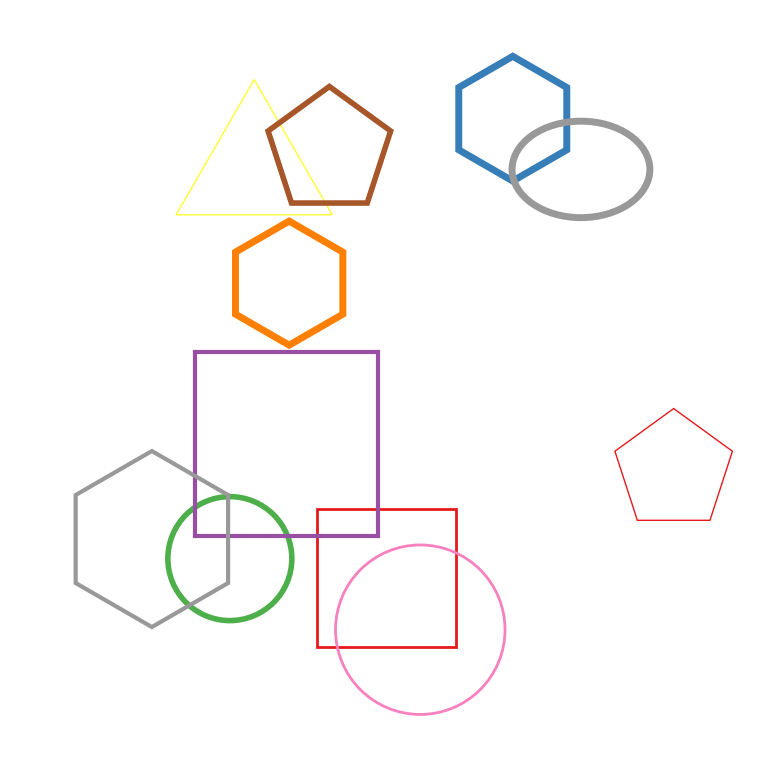[{"shape": "pentagon", "thickness": 0.5, "radius": 0.4, "center": [0.875, 0.389]}, {"shape": "square", "thickness": 1, "radius": 0.45, "center": [0.502, 0.249]}, {"shape": "hexagon", "thickness": 2.5, "radius": 0.4, "center": [0.666, 0.846]}, {"shape": "circle", "thickness": 2, "radius": 0.4, "center": [0.298, 0.275]}, {"shape": "square", "thickness": 1.5, "radius": 0.59, "center": [0.372, 0.423]}, {"shape": "hexagon", "thickness": 2.5, "radius": 0.4, "center": [0.376, 0.632]}, {"shape": "triangle", "thickness": 0.5, "radius": 0.59, "center": [0.33, 0.78]}, {"shape": "pentagon", "thickness": 2, "radius": 0.42, "center": [0.428, 0.804]}, {"shape": "circle", "thickness": 1, "radius": 0.55, "center": [0.546, 0.182]}, {"shape": "hexagon", "thickness": 1.5, "radius": 0.57, "center": [0.197, 0.3]}, {"shape": "oval", "thickness": 2.5, "radius": 0.45, "center": [0.754, 0.78]}]